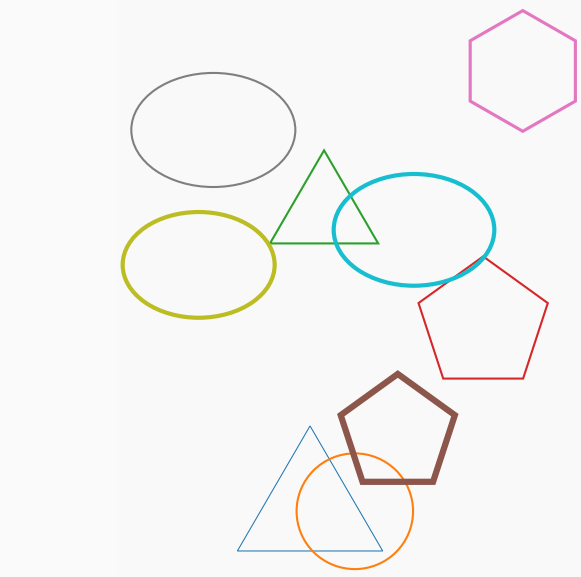[{"shape": "triangle", "thickness": 0.5, "radius": 0.72, "center": [0.533, 0.117]}, {"shape": "circle", "thickness": 1, "radius": 0.5, "center": [0.61, 0.114]}, {"shape": "triangle", "thickness": 1, "radius": 0.54, "center": [0.558, 0.631]}, {"shape": "pentagon", "thickness": 1, "radius": 0.58, "center": [0.831, 0.438]}, {"shape": "pentagon", "thickness": 3, "radius": 0.52, "center": [0.684, 0.248]}, {"shape": "hexagon", "thickness": 1.5, "radius": 0.52, "center": [0.899, 0.876]}, {"shape": "oval", "thickness": 1, "radius": 0.71, "center": [0.367, 0.774]}, {"shape": "oval", "thickness": 2, "radius": 0.65, "center": [0.342, 0.54]}, {"shape": "oval", "thickness": 2, "radius": 0.69, "center": [0.712, 0.601]}]